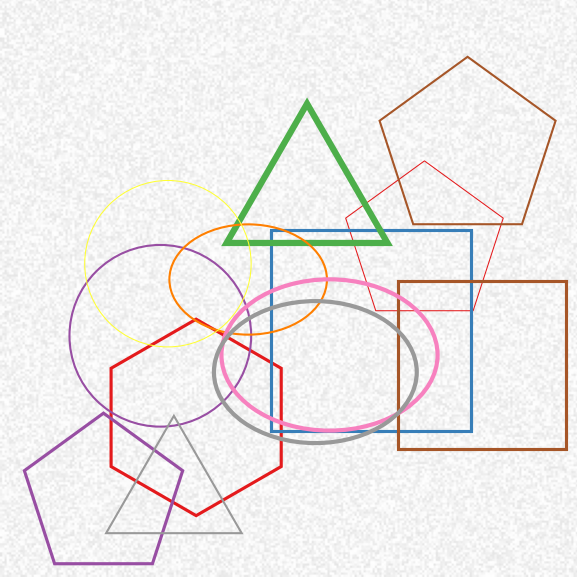[{"shape": "hexagon", "thickness": 1.5, "radius": 0.85, "center": [0.34, 0.276]}, {"shape": "pentagon", "thickness": 0.5, "radius": 0.72, "center": [0.735, 0.577]}, {"shape": "square", "thickness": 1.5, "radius": 0.87, "center": [0.643, 0.427]}, {"shape": "triangle", "thickness": 3, "radius": 0.8, "center": [0.532, 0.659]}, {"shape": "circle", "thickness": 1, "radius": 0.79, "center": [0.278, 0.418]}, {"shape": "pentagon", "thickness": 1.5, "radius": 0.72, "center": [0.179, 0.14]}, {"shape": "oval", "thickness": 1, "radius": 0.68, "center": [0.43, 0.515]}, {"shape": "circle", "thickness": 0.5, "radius": 0.72, "center": [0.291, 0.543]}, {"shape": "pentagon", "thickness": 1, "radius": 0.8, "center": [0.81, 0.741]}, {"shape": "square", "thickness": 1.5, "radius": 0.73, "center": [0.835, 0.367]}, {"shape": "oval", "thickness": 2, "radius": 0.94, "center": [0.571, 0.384]}, {"shape": "triangle", "thickness": 1, "radius": 0.68, "center": [0.301, 0.144]}, {"shape": "oval", "thickness": 2, "radius": 0.88, "center": [0.546, 0.355]}]